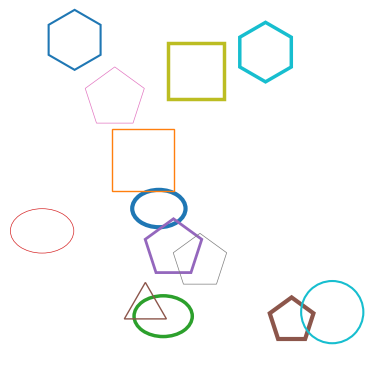[{"shape": "hexagon", "thickness": 1.5, "radius": 0.39, "center": [0.194, 0.896]}, {"shape": "oval", "thickness": 3, "radius": 0.35, "center": [0.413, 0.458]}, {"shape": "square", "thickness": 1, "radius": 0.4, "center": [0.37, 0.584]}, {"shape": "oval", "thickness": 2.5, "radius": 0.38, "center": [0.424, 0.179]}, {"shape": "oval", "thickness": 0.5, "radius": 0.41, "center": [0.109, 0.4]}, {"shape": "pentagon", "thickness": 2, "radius": 0.39, "center": [0.451, 0.354]}, {"shape": "triangle", "thickness": 1, "radius": 0.32, "center": [0.378, 0.203]}, {"shape": "pentagon", "thickness": 3, "radius": 0.3, "center": [0.757, 0.168]}, {"shape": "pentagon", "thickness": 0.5, "radius": 0.4, "center": [0.298, 0.745]}, {"shape": "pentagon", "thickness": 0.5, "radius": 0.36, "center": [0.519, 0.321]}, {"shape": "square", "thickness": 2.5, "radius": 0.36, "center": [0.508, 0.816]}, {"shape": "hexagon", "thickness": 2.5, "radius": 0.39, "center": [0.69, 0.865]}, {"shape": "circle", "thickness": 1.5, "radius": 0.4, "center": [0.863, 0.189]}]